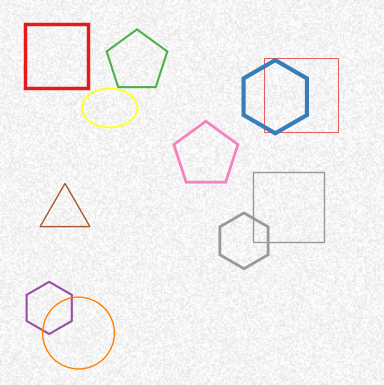[{"shape": "square", "thickness": 0.5, "radius": 0.48, "center": [0.782, 0.753]}, {"shape": "square", "thickness": 2.5, "radius": 0.41, "center": [0.147, 0.854]}, {"shape": "hexagon", "thickness": 3, "radius": 0.48, "center": [0.715, 0.749]}, {"shape": "pentagon", "thickness": 1.5, "radius": 0.41, "center": [0.356, 0.841]}, {"shape": "hexagon", "thickness": 1.5, "radius": 0.34, "center": [0.128, 0.2]}, {"shape": "circle", "thickness": 1, "radius": 0.47, "center": [0.204, 0.135]}, {"shape": "oval", "thickness": 1.5, "radius": 0.36, "center": [0.285, 0.72]}, {"shape": "triangle", "thickness": 1, "radius": 0.37, "center": [0.169, 0.449]}, {"shape": "pentagon", "thickness": 2, "radius": 0.44, "center": [0.535, 0.598]}, {"shape": "square", "thickness": 1, "radius": 0.46, "center": [0.749, 0.462]}, {"shape": "hexagon", "thickness": 2, "radius": 0.36, "center": [0.634, 0.375]}]